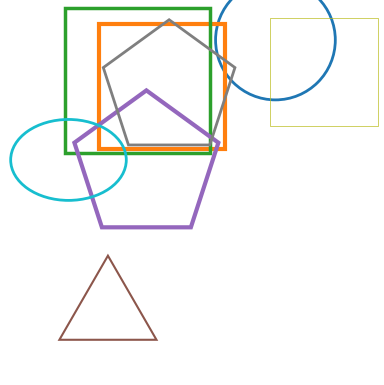[{"shape": "circle", "thickness": 2, "radius": 0.78, "center": [0.715, 0.896]}, {"shape": "square", "thickness": 3, "radius": 0.81, "center": [0.421, 0.775]}, {"shape": "square", "thickness": 2.5, "radius": 0.94, "center": [0.357, 0.791]}, {"shape": "pentagon", "thickness": 3, "radius": 0.98, "center": [0.38, 0.569]}, {"shape": "triangle", "thickness": 1.5, "radius": 0.73, "center": [0.28, 0.19]}, {"shape": "pentagon", "thickness": 2, "radius": 0.9, "center": [0.439, 0.769]}, {"shape": "square", "thickness": 0.5, "radius": 0.7, "center": [0.842, 0.814]}, {"shape": "oval", "thickness": 2, "radius": 0.75, "center": [0.178, 0.585]}]